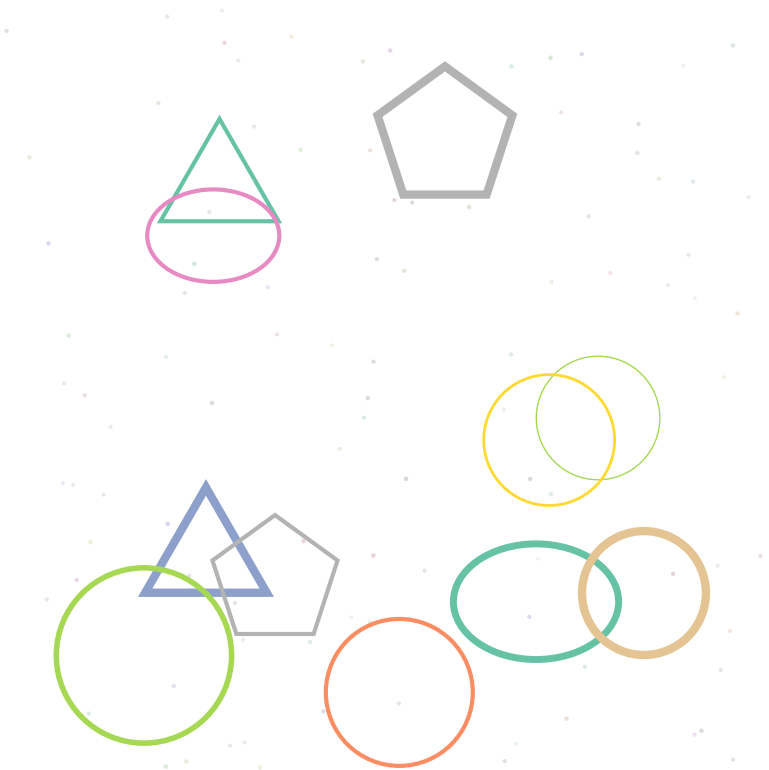[{"shape": "oval", "thickness": 2.5, "radius": 0.54, "center": [0.696, 0.219]}, {"shape": "triangle", "thickness": 1.5, "radius": 0.44, "center": [0.285, 0.757]}, {"shape": "circle", "thickness": 1.5, "radius": 0.48, "center": [0.519, 0.101]}, {"shape": "triangle", "thickness": 3, "radius": 0.46, "center": [0.267, 0.276]}, {"shape": "oval", "thickness": 1.5, "radius": 0.43, "center": [0.277, 0.694]}, {"shape": "circle", "thickness": 2, "radius": 0.57, "center": [0.187, 0.149]}, {"shape": "circle", "thickness": 0.5, "radius": 0.4, "center": [0.777, 0.457]}, {"shape": "circle", "thickness": 1, "radius": 0.43, "center": [0.713, 0.429]}, {"shape": "circle", "thickness": 3, "radius": 0.4, "center": [0.836, 0.23]}, {"shape": "pentagon", "thickness": 3, "radius": 0.46, "center": [0.578, 0.822]}, {"shape": "pentagon", "thickness": 1.5, "radius": 0.43, "center": [0.357, 0.246]}]